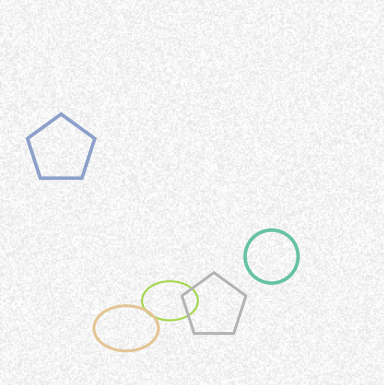[{"shape": "circle", "thickness": 2.5, "radius": 0.34, "center": [0.705, 0.334]}, {"shape": "pentagon", "thickness": 2.5, "radius": 0.46, "center": [0.159, 0.612]}, {"shape": "oval", "thickness": 1.5, "radius": 0.36, "center": [0.441, 0.219]}, {"shape": "oval", "thickness": 2, "radius": 0.42, "center": [0.328, 0.147]}, {"shape": "pentagon", "thickness": 2, "radius": 0.44, "center": [0.556, 0.205]}]